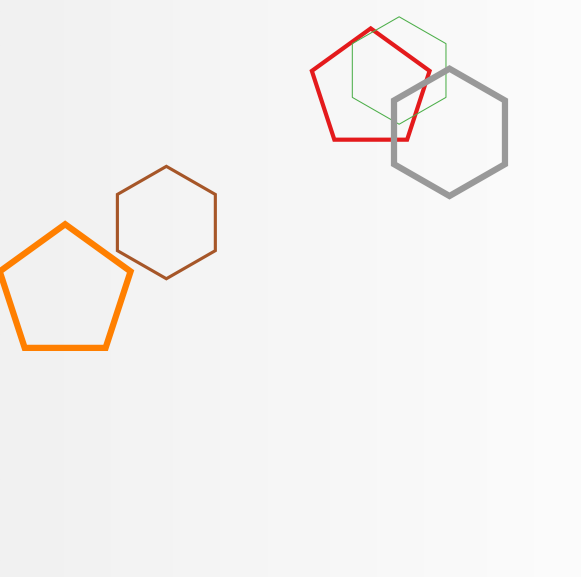[{"shape": "pentagon", "thickness": 2, "radius": 0.53, "center": [0.638, 0.843]}, {"shape": "hexagon", "thickness": 0.5, "radius": 0.47, "center": [0.687, 0.877]}, {"shape": "pentagon", "thickness": 3, "radius": 0.59, "center": [0.112, 0.492]}, {"shape": "hexagon", "thickness": 1.5, "radius": 0.49, "center": [0.286, 0.614]}, {"shape": "hexagon", "thickness": 3, "radius": 0.55, "center": [0.773, 0.77]}]